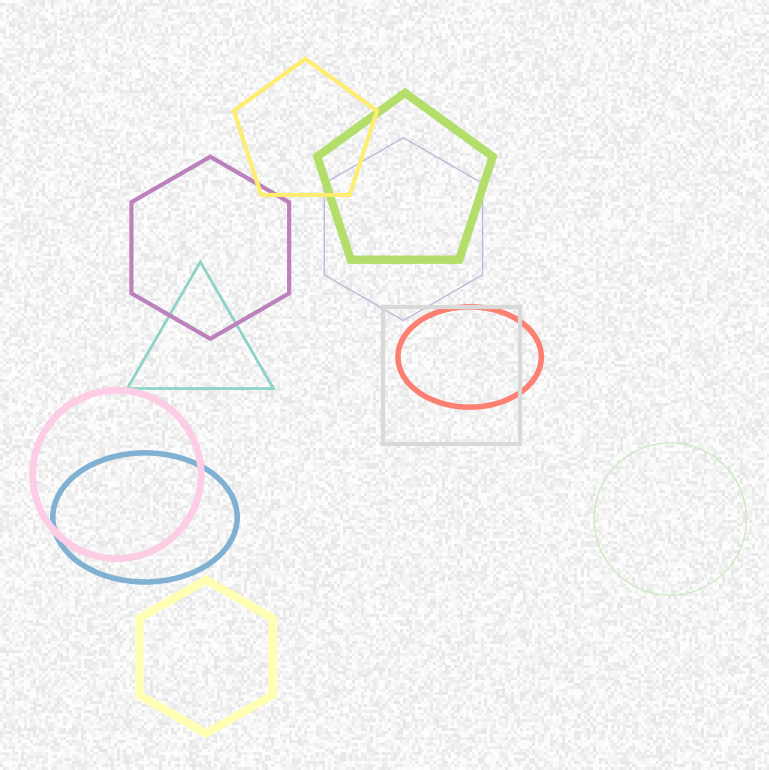[{"shape": "triangle", "thickness": 1, "radius": 0.55, "center": [0.26, 0.55]}, {"shape": "hexagon", "thickness": 3, "radius": 0.5, "center": [0.267, 0.147]}, {"shape": "hexagon", "thickness": 0.5, "radius": 0.59, "center": [0.524, 0.702]}, {"shape": "oval", "thickness": 2, "radius": 0.47, "center": [0.61, 0.536]}, {"shape": "oval", "thickness": 2, "radius": 0.6, "center": [0.188, 0.328]}, {"shape": "pentagon", "thickness": 3, "radius": 0.6, "center": [0.526, 0.76]}, {"shape": "circle", "thickness": 2.5, "radius": 0.55, "center": [0.152, 0.384]}, {"shape": "square", "thickness": 1.5, "radius": 0.44, "center": [0.586, 0.512]}, {"shape": "hexagon", "thickness": 1.5, "radius": 0.59, "center": [0.273, 0.678]}, {"shape": "circle", "thickness": 0.5, "radius": 0.49, "center": [0.87, 0.326]}, {"shape": "pentagon", "thickness": 1.5, "radius": 0.49, "center": [0.397, 0.826]}]